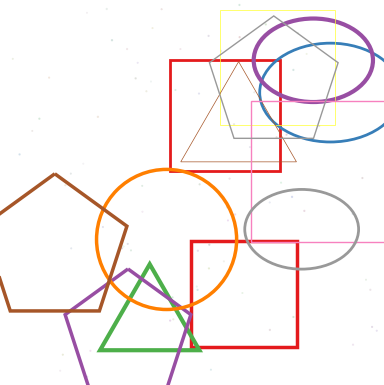[{"shape": "square", "thickness": 2.5, "radius": 0.69, "center": [0.634, 0.236]}, {"shape": "square", "thickness": 2, "radius": 0.72, "center": [0.584, 0.701]}, {"shape": "oval", "thickness": 2, "radius": 0.92, "center": [0.858, 0.76]}, {"shape": "triangle", "thickness": 3, "radius": 0.74, "center": [0.389, 0.165]}, {"shape": "pentagon", "thickness": 2.5, "radius": 0.86, "center": [0.332, 0.13]}, {"shape": "oval", "thickness": 3, "radius": 0.77, "center": [0.814, 0.843]}, {"shape": "circle", "thickness": 2.5, "radius": 0.91, "center": [0.433, 0.378]}, {"shape": "square", "thickness": 0.5, "radius": 0.75, "center": [0.722, 0.824]}, {"shape": "triangle", "thickness": 0.5, "radius": 0.87, "center": [0.62, 0.666]}, {"shape": "pentagon", "thickness": 2.5, "radius": 0.98, "center": [0.142, 0.352]}, {"shape": "square", "thickness": 1, "radius": 0.92, "center": [0.834, 0.554]}, {"shape": "pentagon", "thickness": 1, "radius": 0.88, "center": [0.711, 0.783]}, {"shape": "oval", "thickness": 2, "radius": 0.74, "center": [0.784, 0.404]}]